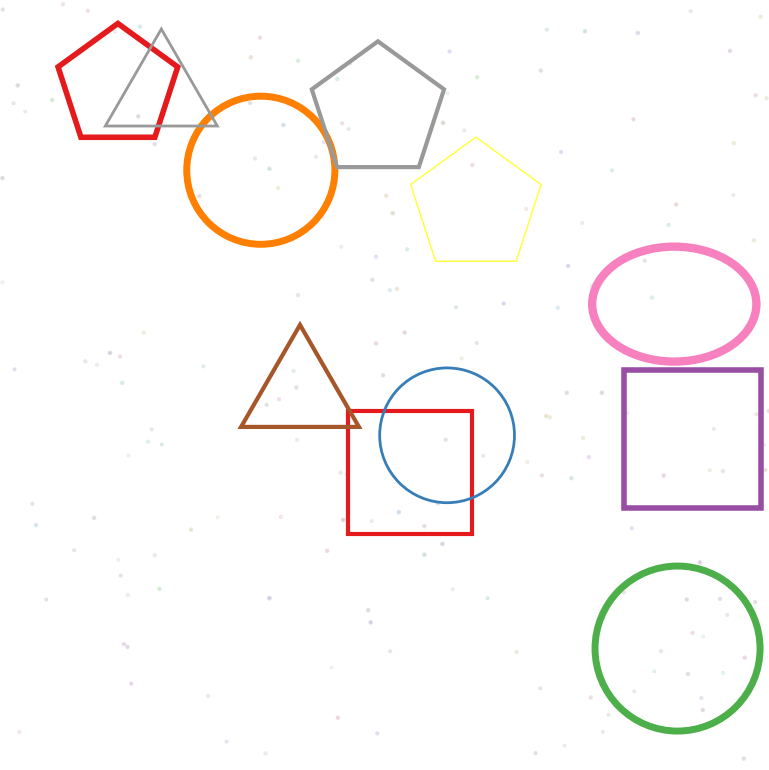[{"shape": "square", "thickness": 1.5, "radius": 0.4, "center": [0.532, 0.386]}, {"shape": "pentagon", "thickness": 2, "radius": 0.41, "center": [0.153, 0.888]}, {"shape": "circle", "thickness": 1, "radius": 0.44, "center": [0.581, 0.435]}, {"shape": "circle", "thickness": 2.5, "radius": 0.54, "center": [0.88, 0.158]}, {"shape": "square", "thickness": 2, "radius": 0.45, "center": [0.899, 0.43]}, {"shape": "circle", "thickness": 2.5, "radius": 0.48, "center": [0.339, 0.779]}, {"shape": "pentagon", "thickness": 0.5, "radius": 0.45, "center": [0.618, 0.733]}, {"shape": "triangle", "thickness": 1.5, "radius": 0.44, "center": [0.39, 0.49]}, {"shape": "oval", "thickness": 3, "radius": 0.53, "center": [0.876, 0.605]}, {"shape": "triangle", "thickness": 1, "radius": 0.42, "center": [0.21, 0.878]}, {"shape": "pentagon", "thickness": 1.5, "radius": 0.45, "center": [0.491, 0.856]}]